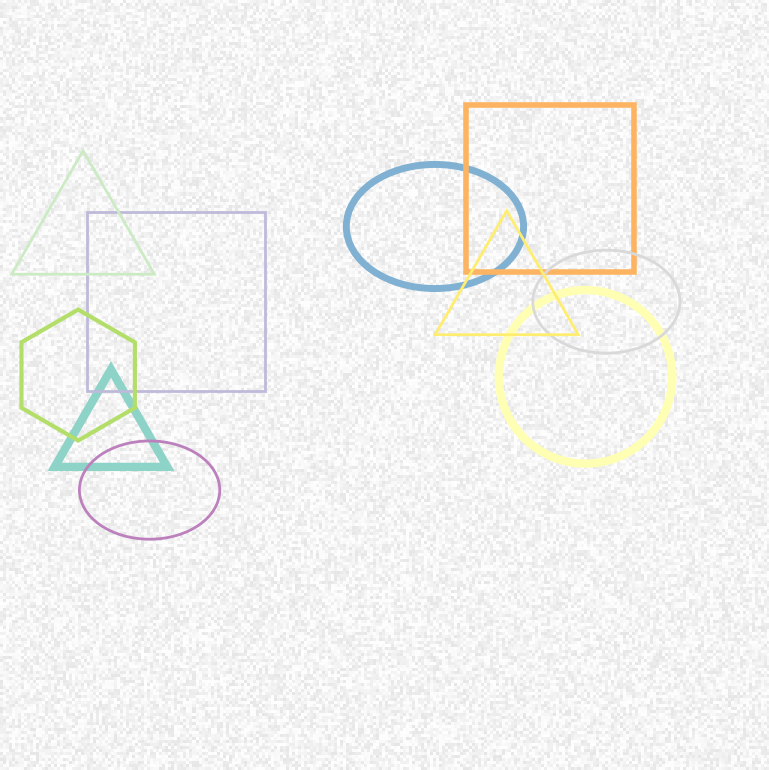[{"shape": "triangle", "thickness": 3, "radius": 0.42, "center": [0.144, 0.436]}, {"shape": "circle", "thickness": 3, "radius": 0.56, "center": [0.76, 0.511]}, {"shape": "square", "thickness": 1, "radius": 0.58, "center": [0.229, 0.608]}, {"shape": "oval", "thickness": 2.5, "radius": 0.58, "center": [0.565, 0.706]}, {"shape": "square", "thickness": 2, "radius": 0.54, "center": [0.714, 0.755]}, {"shape": "hexagon", "thickness": 1.5, "radius": 0.43, "center": [0.102, 0.513]}, {"shape": "oval", "thickness": 1, "radius": 0.48, "center": [0.788, 0.608]}, {"shape": "oval", "thickness": 1, "radius": 0.46, "center": [0.194, 0.364]}, {"shape": "triangle", "thickness": 1, "radius": 0.53, "center": [0.108, 0.697]}, {"shape": "triangle", "thickness": 1, "radius": 0.54, "center": [0.658, 0.619]}]